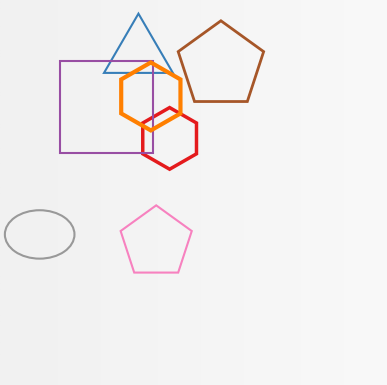[{"shape": "hexagon", "thickness": 2.5, "radius": 0.4, "center": [0.438, 0.641]}, {"shape": "triangle", "thickness": 1.5, "radius": 0.51, "center": [0.357, 0.862]}, {"shape": "square", "thickness": 1.5, "radius": 0.6, "center": [0.274, 0.722]}, {"shape": "hexagon", "thickness": 3, "radius": 0.44, "center": [0.389, 0.75]}, {"shape": "pentagon", "thickness": 2, "radius": 0.58, "center": [0.57, 0.83]}, {"shape": "pentagon", "thickness": 1.5, "radius": 0.48, "center": [0.403, 0.37]}, {"shape": "oval", "thickness": 1.5, "radius": 0.45, "center": [0.102, 0.391]}]